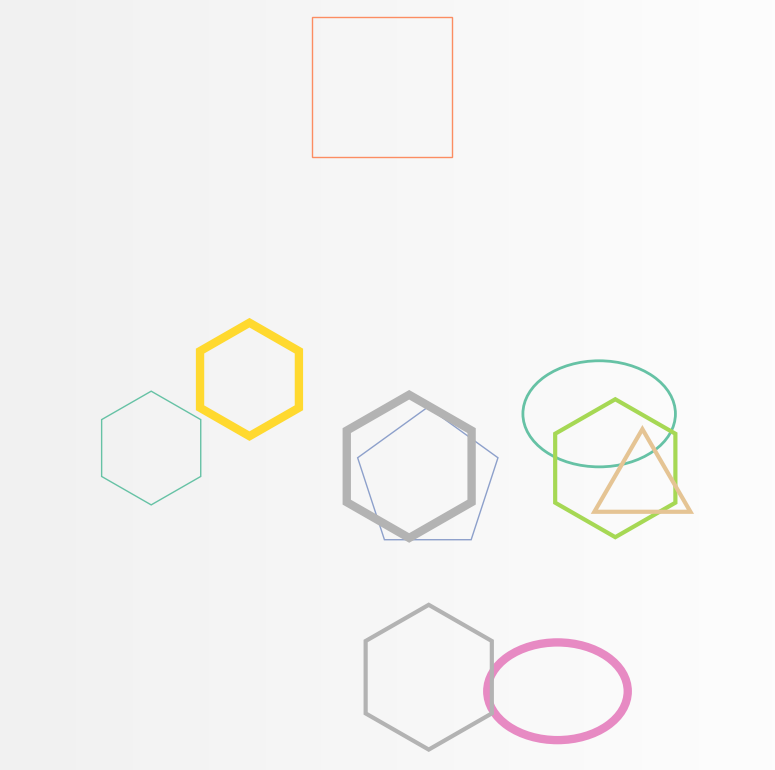[{"shape": "oval", "thickness": 1, "radius": 0.49, "center": [0.773, 0.463]}, {"shape": "hexagon", "thickness": 0.5, "radius": 0.37, "center": [0.195, 0.418]}, {"shape": "square", "thickness": 0.5, "radius": 0.45, "center": [0.493, 0.887]}, {"shape": "pentagon", "thickness": 0.5, "radius": 0.48, "center": [0.552, 0.376]}, {"shape": "oval", "thickness": 3, "radius": 0.45, "center": [0.719, 0.102]}, {"shape": "hexagon", "thickness": 1.5, "radius": 0.45, "center": [0.794, 0.392]}, {"shape": "hexagon", "thickness": 3, "radius": 0.37, "center": [0.322, 0.507]}, {"shape": "triangle", "thickness": 1.5, "radius": 0.36, "center": [0.829, 0.371]}, {"shape": "hexagon", "thickness": 1.5, "radius": 0.47, "center": [0.553, 0.121]}, {"shape": "hexagon", "thickness": 3, "radius": 0.46, "center": [0.528, 0.394]}]